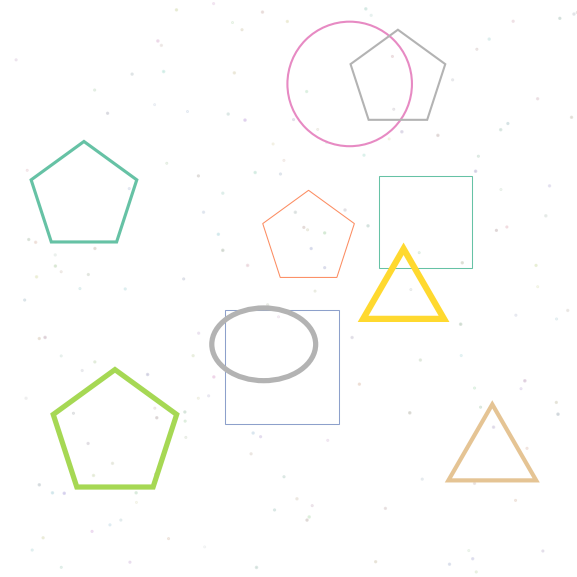[{"shape": "square", "thickness": 0.5, "radius": 0.4, "center": [0.737, 0.615]}, {"shape": "pentagon", "thickness": 1.5, "radius": 0.48, "center": [0.145, 0.658]}, {"shape": "pentagon", "thickness": 0.5, "radius": 0.42, "center": [0.534, 0.586]}, {"shape": "square", "thickness": 0.5, "radius": 0.5, "center": [0.488, 0.364]}, {"shape": "circle", "thickness": 1, "radius": 0.54, "center": [0.606, 0.854]}, {"shape": "pentagon", "thickness": 2.5, "radius": 0.56, "center": [0.199, 0.247]}, {"shape": "triangle", "thickness": 3, "radius": 0.4, "center": [0.699, 0.487]}, {"shape": "triangle", "thickness": 2, "radius": 0.44, "center": [0.852, 0.211]}, {"shape": "oval", "thickness": 2.5, "radius": 0.45, "center": [0.457, 0.403]}, {"shape": "pentagon", "thickness": 1, "radius": 0.43, "center": [0.689, 0.861]}]